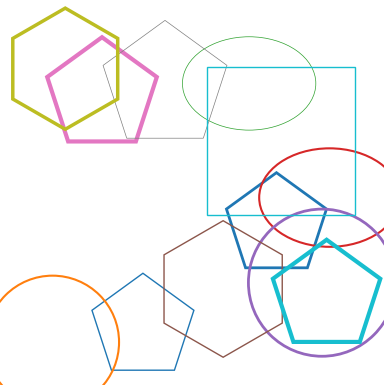[{"shape": "pentagon", "thickness": 1, "radius": 0.7, "center": [0.371, 0.151]}, {"shape": "pentagon", "thickness": 2, "radius": 0.68, "center": [0.718, 0.415]}, {"shape": "circle", "thickness": 1.5, "radius": 0.86, "center": [0.137, 0.111]}, {"shape": "oval", "thickness": 0.5, "radius": 0.87, "center": [0.647, 0.783]}, {"shape": "oval", "thickness": 1.5, "radius": 0.91, "center": [0.856, 0.487]}, {"shape": "circle", "thickness": 2, "radius": 0.96, "center": [0.836, 0.266]}, {"shape": "hexagon", "thickness": 1, "radius": 0.89, "center": [0.58, 0.249]}, {"shape": "pentagon", "thickness": 3, "radius": 0.75, "center": [0.265, 0.754]}, {"shape": "pentagon", "thickness": 0.5, "radius": 0.85, "center": [0.429, 0.778]}, {"shape": "hexagon", "thickness": 2.5, "radius": 0.79, "center": [0.169, 0.822]}, {"shape": "square", "thickness": 1, "radius": 0.96, "center": [0.73, 0.634]}, {"shape": "pentagon", "thickness": 3, "radius": 0.73, "center": [0.848, 0.231]}]